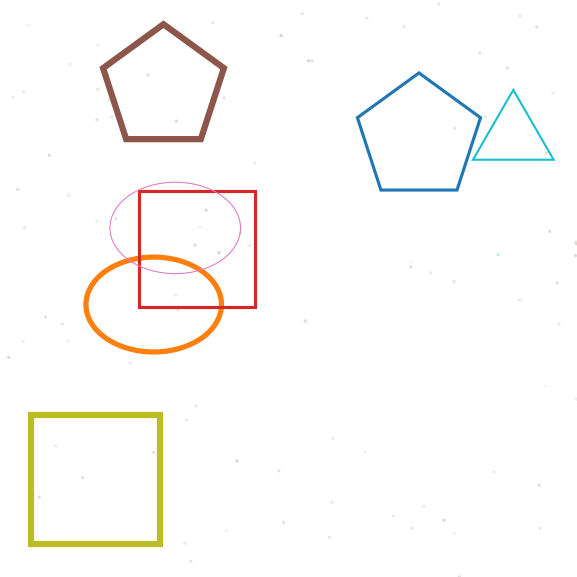[{"shape": "pentagon", "thickness": 1.5, "radius": 0.56, "center": [0.725, 0.761]}, {"shape": "oval", "thickness": 2.5, "radius": 0.59, "center": [0.266, 0.472]}, {"shape": "square", "thickness": 1.5, "radius": 0.5, "center": [0.342, 0.568]}, {"shape": "pentagon", "thickness": 3, "radius": 0.55, "center": [0.283, 0.847]}, {"shape": "oval", "thickness": 0.5, "radius": 0.57, "center": [0.303, 0.604]}, {"shape": "square", "thickness": 3, "radius": 0.56, "center": [0.165, 0.168]}, {"shape": "triangle", "thickness": 1, "radius": 0.4, "center": [0.889, 0.763]}]